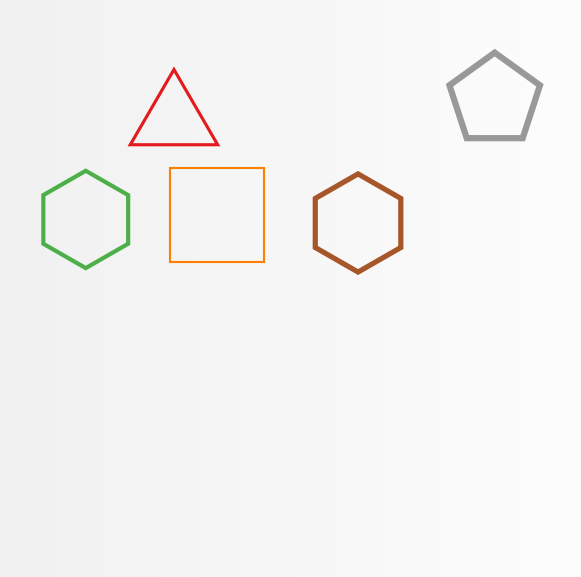[{"shape": "triangle", "thickness": 1.5, "radius": 0.43, "center": [0.299, 0.792]}, {"shape": "hexagon", "thickness": 2, "radius": 0.42, "center": [0.148, 0.619]}, {"shape": "square", "thickness": 1, "radius": 0.41, "center": [0.373, 0.626]}, {"shape": "hexagon", "thickness": 2.5, "radius": 0.42, "center": [0.616, 0.613]}, {"shape": "pentagon", "thickness": 3, "radius": 0.41, "center": [0.851, 0.826]}]